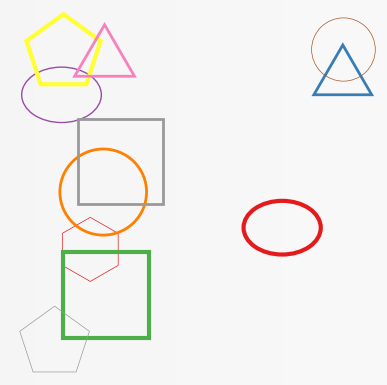[{"shape": "oval", "thickness": 3, "radius": 0.5, "center": [0.728, 0.409]}, {"shape": "hexagon", "thickness": 0.5, "radius": 0.42, "center": [0.233, 0.352]}, {"shape": "triangle", "thickness": 2, "radius": 0.43, "center": [0.885, 0.797]}, {"shape": "square", "thickness": 3, "radius": 0.56, "center": [0.273, 0.233]}, {"shape": "oval", "thickness": 1, "radius": 0.51, "center": [0.159, 0.754]}, {"shape": "circle", "thickness": 2, "radius": 0.56, "center": [0.266, 0.501]}, {"shape": "pentagon", "thickness": 3, "radius": 0.5, "center": [0.164, 0.862]}, {"shape": "circle", "thickness": 0.5, "radius": 0.41, "center": [0.886, 0.871]}, {"shape": "triangle", "thickness": 2, "radius": 0.45, "center": [0.27, 0.847]}, {"shape": "pentagon", "thickness": 0.5, "radius": 0.47, "center": [0.141, 0.11]}, {"shape": "square", "thickness": 2, "radius": 0.55, "center": [0.31, 0.581]}]